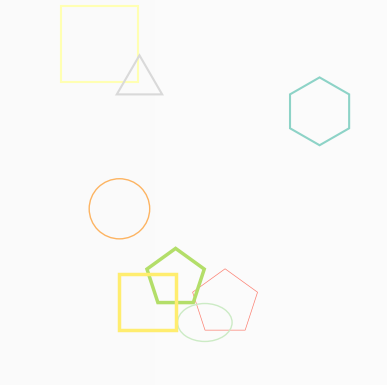[{"shape": "hexagon", "thickness": 1.5, "radius": 0.44, "center": [0.825, 0.711]}, {"shape": "square", "thickness": 1.5, "radius": 0.5, "center": [0.258, 0.886]}, {"shape": "pentagon", "thickness": 0.5, "radius": 0.44, "center": [0.581, 0.214]}, {"shape": "circle", "thickness": 1, "radius": 0.39, "center": [0.308, 0.458]}, {"shape": "pentagon", "thickness": 2.5, "radius": 0.39, "center": [0.453, 0.277]}, {"shape": "triangle", "thickness": 1.5, "radius": 0.34, "center": [0.36, 0.789]}, {"shape": "oval", "thickness": 1, "radius": 0.35, "center": [0.529, 0.162]}, {"shape": "square", "thickness": 2.5, "radius": 0.36, "center": [0.381, 0.215]}]